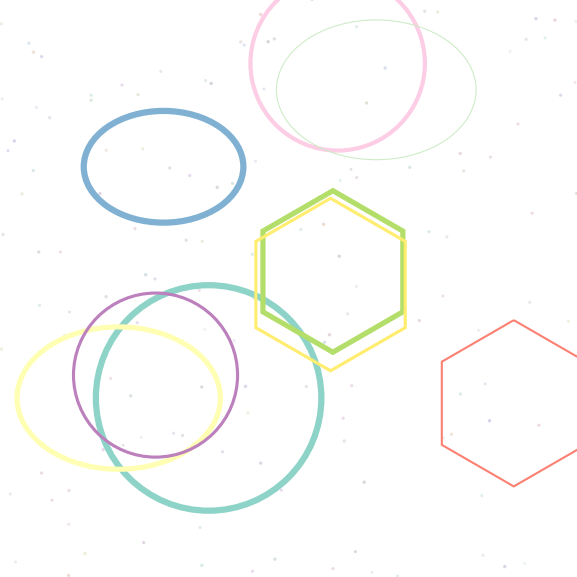[{"shape": "circle", "thickness": 3, "radius": 0.98, "center": [0.361, 0.31]}, {"shape": "oval", "thickness": 2.5, "radius": 0.88, "center": [0.206, 0.31]}, {"shape": "hexagon", "thickness": 1, "radius": 0.72, "center": [0.89, 0.301]}, {"shape": "oval", "thickness": 3, "radius": 0.69, "center": [0.283, 0.71]}, {"shape": "hexagon", "thickness": 2.5, "radius": 0.7, "center": [0.576, 0.529]}, {"shape": "circle", "thickness": 2, "radius": 0.76, "center": [0.585, 0.889]}, {"shape": "circle", "thickness": 1.5, "radius": 0.71, "center": [0.269, 0.35]}, {"shape": "oval", "thickness": 0.5, "radius": 0.86, "center": [0.652, 0.844]}, {"shape": "hexagon", "thickness": 1.5, "radius": 0.75, "center": [0.572, 0.506]}]